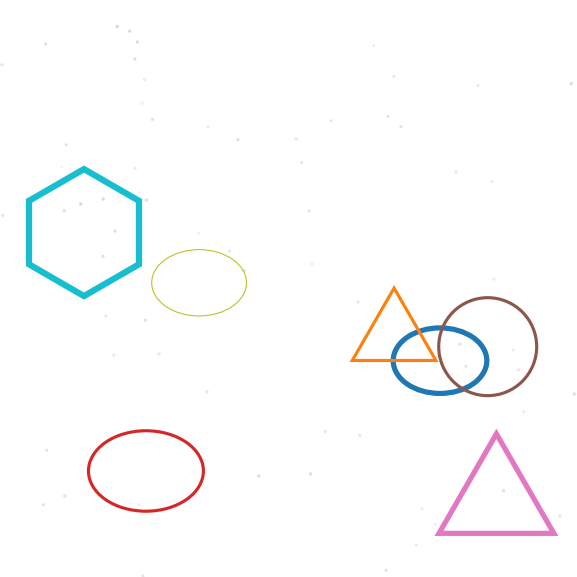[{"shape": "oval", "thickness": 2.5, "radius": 0.41, "center": [0.762, 0.375]}, {"shape": "triangle", "thickness": 1.5, "radius": 0.42, "center": [0.682, 0.417]}, {"shape": "oval", "thickness": 1.5, "radius": 0.5, "center": [0.253, 0.184]}, {"shape": "circle", "thickness": 1.5, "radius": 0.42, "center": [0.844, 0.399]}, {"shape": "triangle", "thickness": 2.5, "radius": 0.57, "center": [0.86, 0.133]}, {"shape": "oval", "thickness": 0.5, "radius": 0.41, "center": [0.345, 0.509]}, {"shape": "hexagon", "thickness": 3, "radius": 0.55, "center": [0.145, 0.596]}]